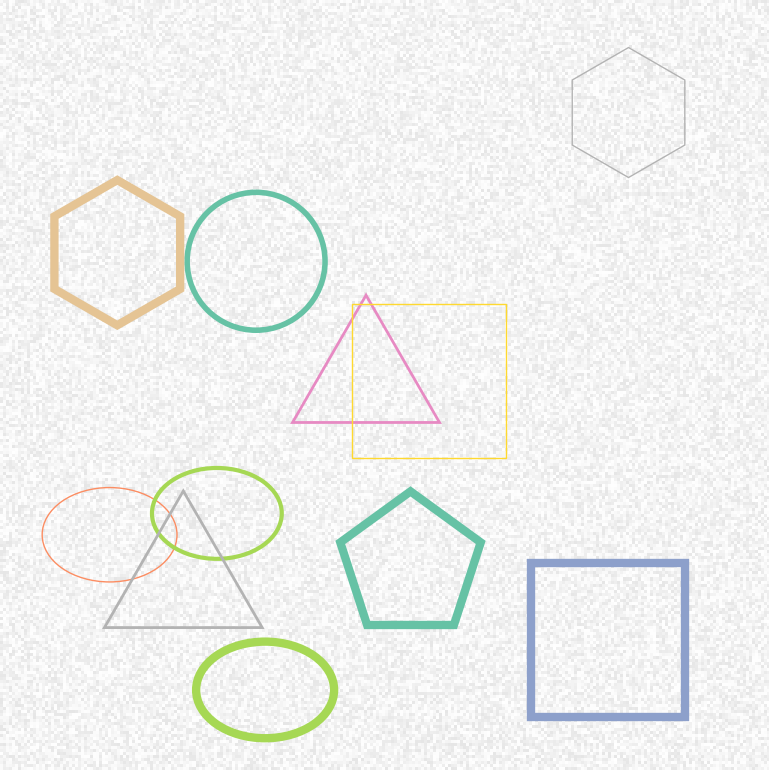[{"shape": "pentagon", "thickness": 3, "radius": 0.48, "center": [0.533, 0.266]}, {"shape": "circle", "thickness": 2, "radius": 0.45, "center": [0.333, 0.661]}, {"shape": "oval", "thickness": 0.5, "radius": 0.44, "center": [0.142, 0.306]}, {"shape": "square", "thickness": 3, "radius": 0.5, "center": [0.79, 0.169]}, {"shape": "triangle", "thickness": 1, "radius": 0.55, "center": [0.475, 0.506]}, {"shape": "oval", "thickness": 1.5, "radius": 0.42, "center": [0.282, 0.333]}, {"shape": "oval", "thickness": 3, "radius": 0.45, "center": [0.344, 0.104]}, {"shape": "square", "thickness": 0.5, "radius": 0.5, "center": [0.557, 0.505]}, {"shape": "hexagon", "thickness": 3, "radius": 0.47, "center": [0.152, 0.672]}, {"shape": "hexagon", "thickness": 0.5, "radius": 0.42, "center": [0.816, 0.854]}, {"shape": "triangle", "thickness": 1, "radius": 0.59, "center": [0.238, 0.244]}]